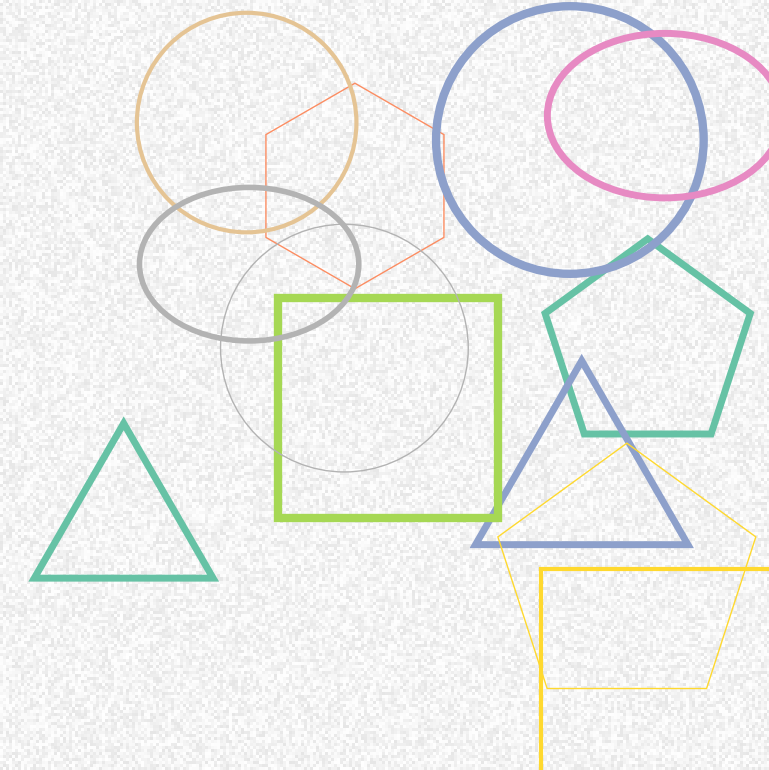[{"shape": "triangle", "thickness": 2.5, "radius": 0.67, "center": [0.161, 0.316]}, {"shape": "pentagon", "thickness": 2.5, "radius": 0.7, "center": [0.841, 0.55]}, {"shape": "hexagon", "thickness": 0.5, "radius": 0.67, "center": [0.461, 0.758]}, {"shape": "triangle", "thickness": 2.5, "radius": 0.8, "center": [0.755, 0.372]}, {"shape": "circle", "thickness": 3, "radius": 0.87, "center": [0.74, 0.818]}, {"shape": "oval", "thickness": 2.5, "radius": 0.76, "center": [0.863, 0.85]}, {"shape": "square", "thickness": 3, "radius": 0.72, "center": [0.504, 0.47]}, {"shape": "square", "thickness": 1.5, "radius": 0.75, "center": [0.852, 0.111]}, {"shape": "pentagon", "thickness": 0.5, "radius": 0.88, "center": [0.814, 0.248]}, {"shape": "circle", "thickness": 1.5, "radius": 0.71, "center": [0.32, 0.841]}, {"shape": "oval", "thickness": 2, "radius": 0.71, "center": [0.324, 0.657]}, {"shape": "circle", "thickness": 0.5, "radius": 0.8, "center": [0.447, 0.548]}]